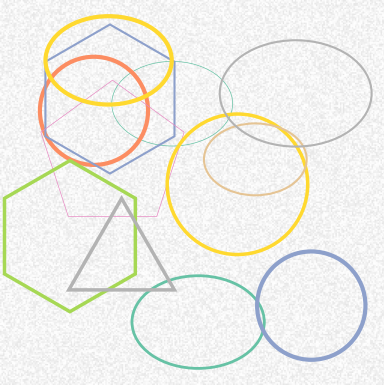[{"shape": "oval", "thickness": 2, "radius": 0.86, "center": [0.515, 0.163]}, {"shape": "oval", "thickness": 0.5, "radius": 0.78, "center": [0.447, 0.731]}, {"shape": "circle", "thickness": 3, "radius": 0.7, "center": [0.244, 0.712]}, {"shape": "hexagon", "thickness": 1.5, "radius": 0.97, "center": [0.286, 0.743]}, {"shape": "circle", "thickness": 3, "radius": 0.7, "center": [0.809, 0.206]}, {"shape": "pentagon", "thickness": 0.5, "radius": 0.98, "center": [0.292, 0.596]}, {"shape": "hexagon", "thickness": 2.5, "radius": 0.98, "center": [0.182, 0.387]}, {"shape": "circle", "thickness": 2.5, "radius": 0.91, "center": [0.617, 0.521]}, {"shape": "oval", "thickness": 3, "radius": 0.82, "center": [0.282, 0.843]}, {"shape": "oval", "thickness": 1.5, "radius": 0.67, "center": [0.663, 0.586]}, {"shape": "oval", "thickness": 1.5, "radius": 0.99, "center": [0.768, 0.757]}, {"shape": "triangle", "thickness": 2.5, "radius": 0.79, "center": [0.316, 0.326]}]